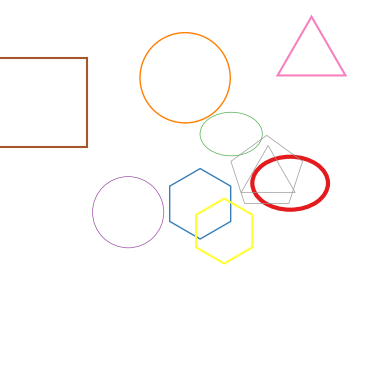[{"shape": "oval", "thickness": 3, "radius": 0.49, "center": [0.754, 0.524]}, {"shape": "hexagon", "thickness": 1, "radius": 0.46, "center": [0.52, 0.471]}, {"shape": "oval", "thickness": 0.5, "radius": 0.4, "center": [0.6, 0.652]}, {"shape": "circle", "thickness": 0.5, "radius": 0.46, "center": [0.333, 0.449]}, {"shape": "circle", "thickness": 1, "radius": 0.59, "center": [0.481, 0.798]}, {"shape": "hexagon", "thickness": 1.5, "radius": 0.42, "center": [0.582, 0.4]}, {"shape": "square", "thickness": 1.5, "radius": 0.58, "center": [0.109, 0.734]}, {"shape": "triangle", "thickness": 1.5, "radius": 0.51, "center": [0.809, 0.855]}, {"shape": "triangle", "thickness": 0.5, "radius": 0.41, "center": [0.696, 0.541]}, {"shape": "pentagon", "thickness": 0.5, "radius": 0.49, "center": [0.693, 0.551]}]